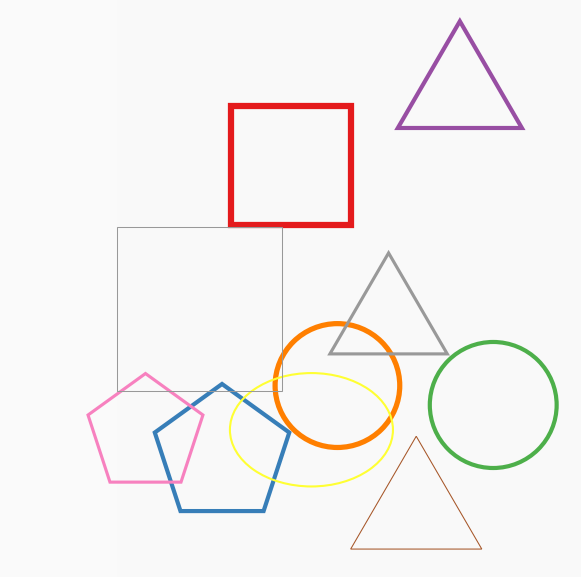[{"shape": "square", "thickness": 3, "radius": 0.52, "center": [0.501, 0.712]}, {"shape": "pentagon", "thickness": 2, "radius": 0.61, "center": [0.382, 0.213]}, {"shape": "circle", "thickness": 2, "radius": 0.55, "center": [0.849, 0.298]}, {"shape": "triangle", "thickness": 2, "radius": 0.62, "center": [0.791, 0.839]}, {"shape": "circle", "thickness": 2.5, "radius": 0.54, "center": [0.581, 0.332]}, {"shape": "oval", "thickness": 1, "radius": 0.7, "center": [0.536, 0.255]}, {"shape": "triangle", "thickness": 0.5, "radius": 0.65, "center": [0.716, 0.113]}, {"shape": "pentagon", "thickness": 1.5, "radius": 0.52, "center": [0.25, 0.248]}, {"shape": "triangle", "thickness": 1.5, "radius": 0.58, "center": [0.669, 0.445]}, {"shape": "square", "thickness": 0.5, "radius": 0.71, "center": [0.343, 0.464]}]